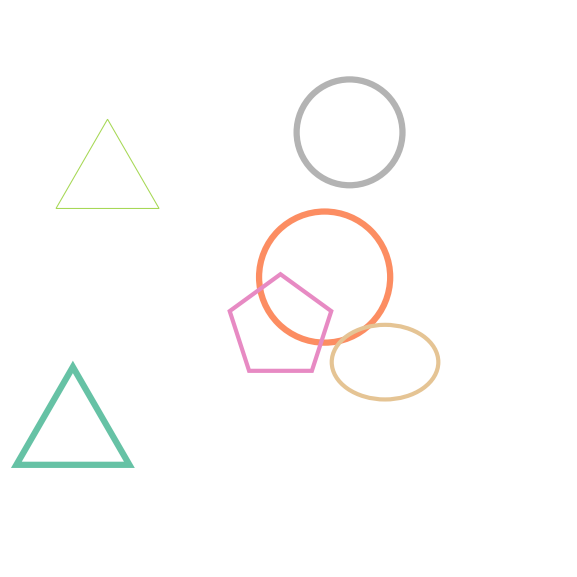[{"shape": "triangle", "thickness": 3, "radius": 0.56, "center": [0.126, 0.251]}, {"shape": "circle", "thickness": 3, "radius": 0.57, "center": [0.562, 0.519]}, {"shape": "pentagon", "thickness": 2, "radius": 0.46, "center": [0.486, 0.432]}, {"shape": "triangle", "thickness": 0.5, "radius": 0.52, "center": [0.186, 0.69]}, {"shape": "oval", "thickness": 2, "radius": 0.46, "center": [0.667, 0.372]}, {"shape": "circle", "thickness": 3, "radius": 0.46, "center": [0.605, 0.77]}]